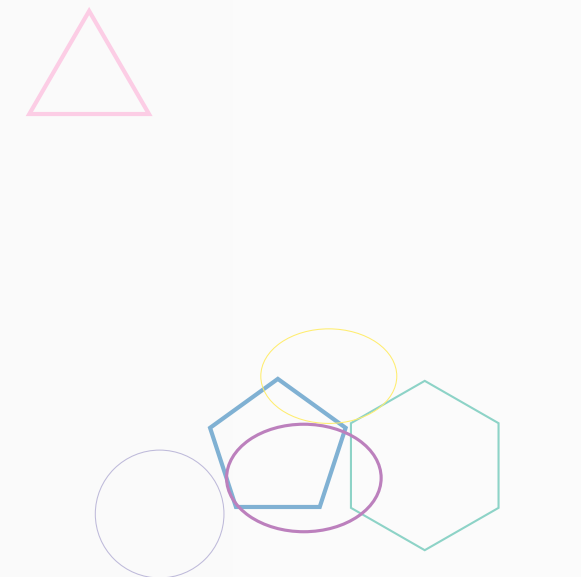[{"shape": "hexagon", "thickness": 1, "radius": 0.73, "center": [0.731, 0.193]}, {"shape": "circle", "thickness": 0.5, "radius": 0.55, "center": [0.275, 0.109]}, {"shape": "pentagon", "thickness": 2, "radius": 0.61, "center": [0.478, 0.22]}, {"shape": "triangle", "thickness": 2, "radius": 0.59, "center": [0.153, 0.861]}, {"shape": "oval", "thickness": 1.5, "radius": 0.66, "center": [0.523, 0.171]}, {"shape": "oval", "thickness": 0.5, "radius": 0.58, "center": [0.566, 0.348]}]